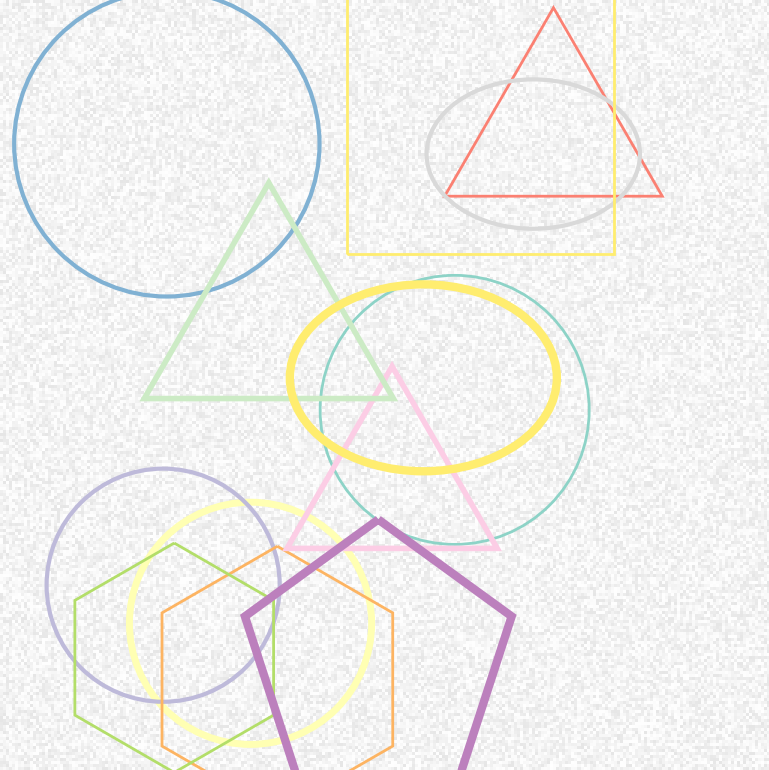[{"shape": "circle", "thickness": 1, "radius": 0.87, "center": [0.59, 0.468]}, {"shape": "circle", "thickness": 2.5, "radius": 0.79, "center": [0.325, 0.191]}, {"shape": "circle", "thickness": 1.5, "radius": 0.76, "center": [0.212, 0.24]}, {"shape": "triangle", "thickness": 1, "radius": 0.82, "center": [0.719, 0.827]}, {"shape": "circle", "thickness": 1.5, "radius": 0.99, "center": [0.217, 0.813]}, {"shape": "hexagon", "thickness": 1, "radius": 0.86, "center": [0.36, 0.118]}, {"shape": "hexagon", "thickness": 1, "radius": 0.75, "center": [0.226, 0.146]}, {"shape": "triangle", "thickness": 2, "radius": 0.79, "center": [0.509, 0.367]}, {"shape": "oval", "thickness": 1.5, "radius": 0.69, "center": [0.693, 0.8]}, {"shape": "pentagon", "thickness": 3, "radius": 0.91, "center": [0.491, 0.143]}, {"shape": "triangle", "thickness": 2, "radius": 0.93, "center": [0.349, 0.576]}, {"shape": "oval", "thickness": 3, "radius": 0.87, "center": [0.55, 0.509]}, {"shape": "square", "thickness": 1, "radius": 0.87, "center": [0.624, 0.844]}]